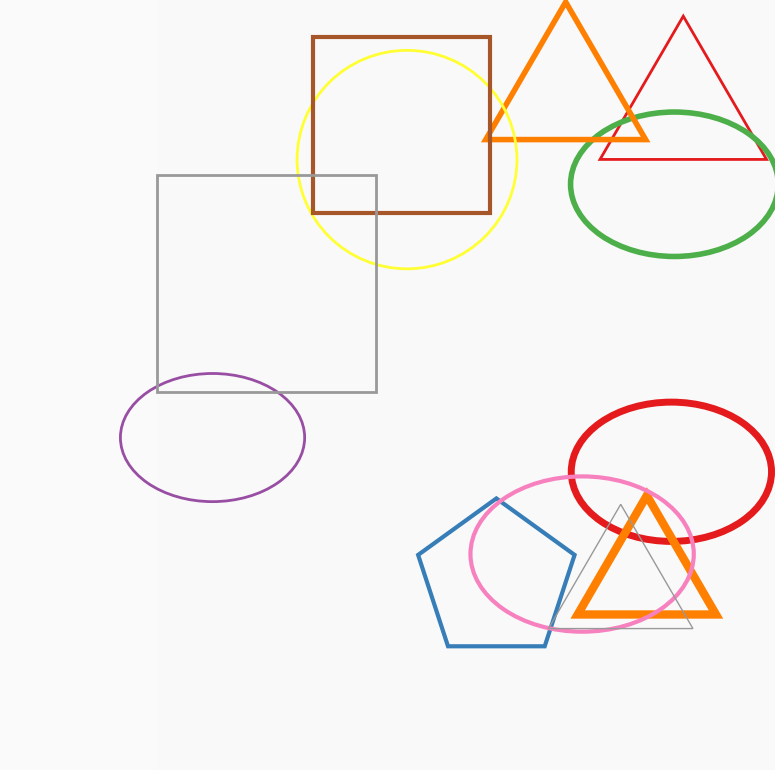[{"shape": "oval", "thickness": 2.5, "radius": 0.65, "center": [0.866, 0.387]}, {"shape": "triangle", "thickness": 1, "radius": 0.62, "center": [0.882, 0.855]}, {"shape": "pentagon", "thickness": 1.5, "radius": 0.53, "center": [0.64, 0.247]}, {"shape": "oval", "thickness": 2, "radius": 0.67, "center": [0.87, 0.761]}, {"shape": "oval", "thickness": 1, "radius": 0.59, "center": [0.274, 0.432]}, {"shape": "triangle", "thickness": 2, "radius": 0.6, "center": [0.73, 0.878]}, {"shape": "triangle", "thickness": 3, "radius": 0.52, "center": [0.835, 0.253]}, {"shape": "circle", "thickness": 1, "radius": 0.71, "center": [0.525, 0.793]}, {"shape": "square", "thickness": 1.5, "radius": 0.57, "center": [0.518, 0.837]}, {"shape": "oval", "thickness": 1.5, "radius": 0.72, "center": [0.751, 0.28]}, {"shape": "square", "thickness": 1, "radius": 0.71, "center": [0.344, 0.632]}, {"shape": "triangle", "thickness": 0.5, "radius": 0.54, "center": [0.801, 0.237]}]